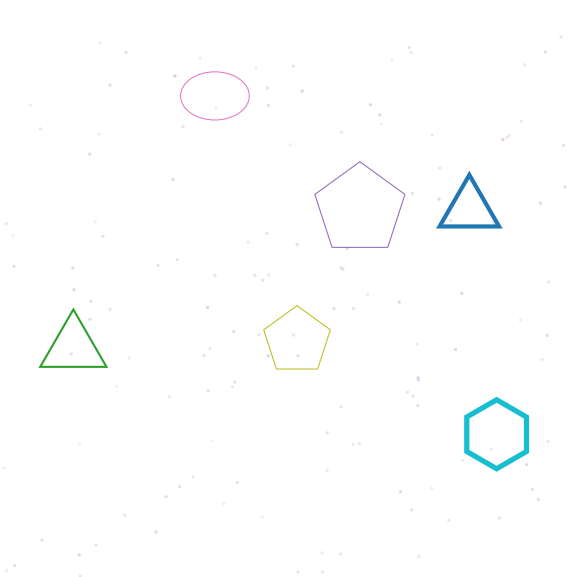[{"shape": "triangle", "thickness": 2, "radius": 0.3, "center": [0.813, 0.637]}, {"shape": "triangle", "thickness": 1, "radius": 0.33, "center": [0.127, 0.397]}, {"shape": "pentagon", "thickness": 0.5, "radius": 0.41, "center": [0.623, 0.637]}, {"shape": "oval", "thickness": 0.5, "radius": 0.3, "center": [0.372, 0.833]}, {"shape": "pentagon", "thickness": 0.5, "radius": 0.3, "center": [0.514, 0.409]}, {"shape": "hexagon", "thickness": 2.5, "radius": 0.3, "center": [0.86, 0.247]}]